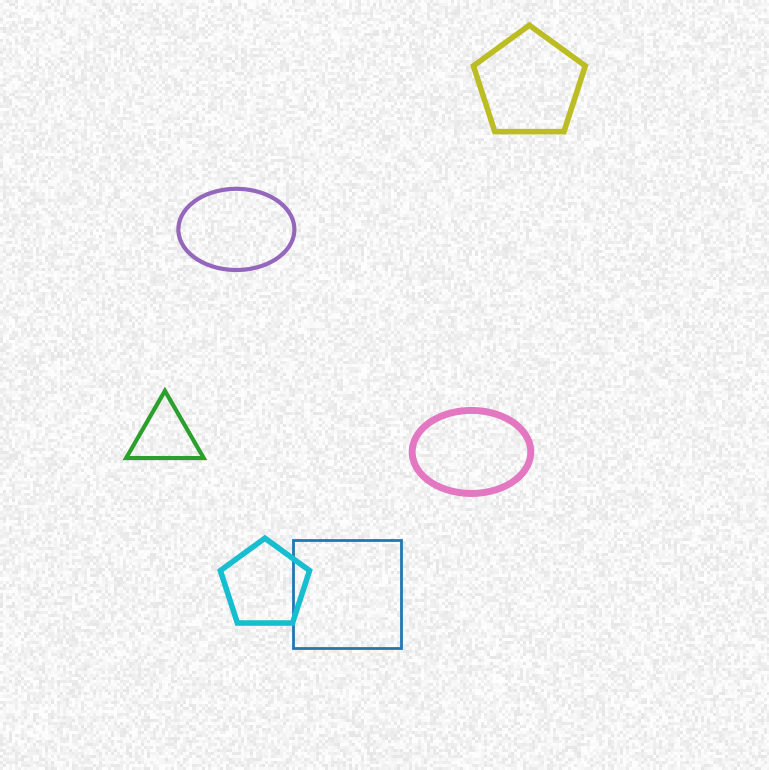[{"shape": "square", "thickness": 1, "radius": 0.35, "center": [0.45, 0.228]}, {"shape": "triangle", "thickness": 1.5, "radius": 0.29, "center": [0.214, 0.434]}, {"shape": "oval", "thickness": 1.5, "radius": 0.38, "center": [0.307, 0.702]}, {"shape": "oval", "thickness": 2.5, "radius": 0.39, "center": [0.612, 0.413]}, {"shape": "pentagon", "thickness": 2, "radius": 0.38, "center": [0.687, 0.891]}, {"shape": "pentagon", "thickness": 2, "radius": 0.3, "center": [0.344, 0.24]}]